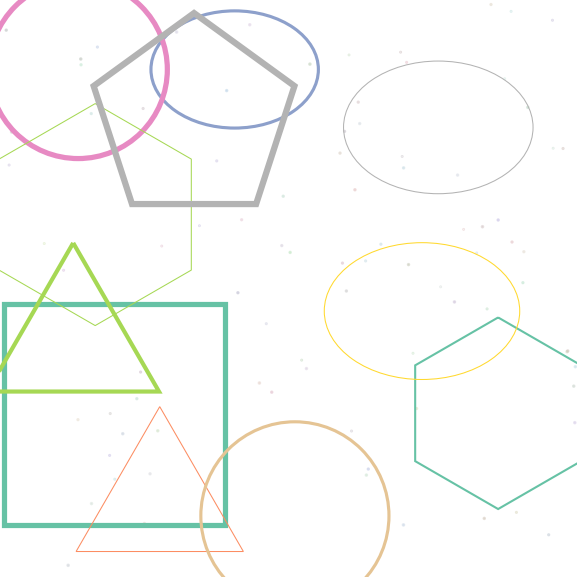[{"shape": "hexagon", "thickness": 1, "radius": 0.83, "center": [0.863, 0.284]}, {"shape": "square", "thickness": 2.5, "radius": 0.96, "center": [0.198, 0.282]}, {"shape": "triangle", "thickness": 0.5, "radius": 0.84, "center": [0.277, 0.128]}, {"shape": "oval", "thickness": 1.5, "radius": 0.72, "center": [0.406, 0.879]}, {"shape": "circle", "thickness": 2.5, "radius": 0.77, "center": [0.135, 0.879]}, {"shape": "hexagon", "thickness": 0.5, "radius": 0.96, "center": [0.165, 0.628]}, {"shape": "triangle", "thickness": 2, "radius": 0.86, "center": [0.127, 0.407]}, {"shape": "oval", "thickness": 0.5, "radius": 0.85, "center": [0.731, 0.46]}, {"shape": "circle", "thickness": 1.5, "radius": 0.81, "center": [0.511, 0.106]}, {"shape": "pentagon", "thickness": 3, "radius": 0.91, "center": [0.336, 0.794]}, {"shape": "oval", "thickness": 0.5, "radius": 0.82, "center": [0.759, 0.779]}]